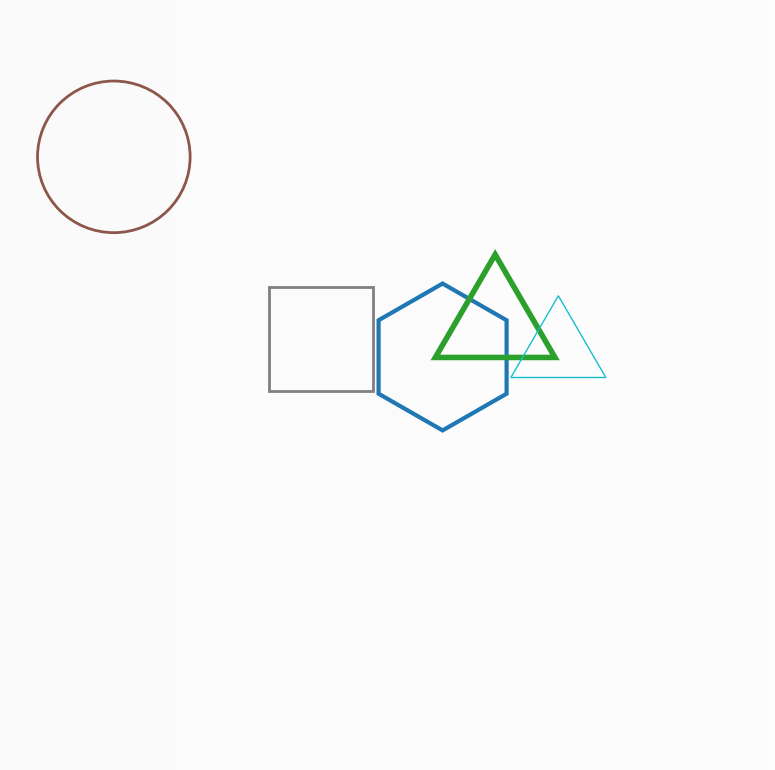[{"shape": "hexagon", "thickness": 1.5, "radius": 0.48, "center": [0.571, 0.536]}, {"shape": "triangle", "thickness": 2, "radius": 0.45, "center": [0.639, 0.58]}, {"shape": "circle", "thickness": 1, "radius": 0.49, "center": [0.147, 0.796]}, {"shape": "square", "thickness": 1, "radius": 0.34, "center": [0.414, 0.559]}, {"shape": "triangle", "thickness": 0.5, "radius": 0.35, "center": [0.72, 0.545]}]